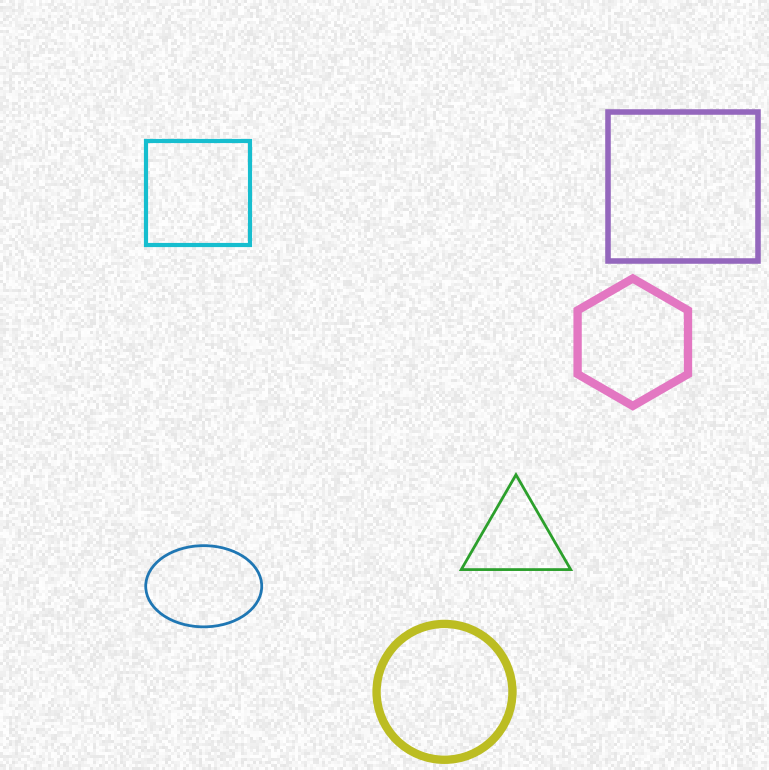[{"shape": "oval", "thickness": 1, "radius": 0.38, "center": [0.265, 0.239]}, {"shape": "triangle", "thickness": 1, "radius": 0.41, "center": [0.67, 0.301]}, {"shape": "square", "thickness": 2, "radius": 0.48, "center": [0.887, 0.757]}, {"shape": "hexagon", "thickness": 3, "radius": 0.41, "center": [0.822, 0.556]}, {"shape": "circle", "thickness": 3, "radius": 0.44, "center": [0.577, 0.101]}, {"shape": "square", "thickness": 1.5, "radius": 0.34, "center": [0.258, 0.75]}]